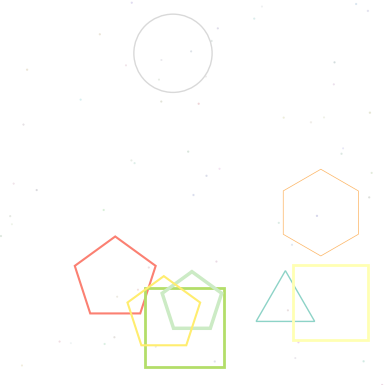[{"shape": "triangle", "thickness": 1, "radius": 0.44, "center": [0.741, 0.209]}, {"shape": "square", "thickness": 2, "radius": 0.49, "center": [0.859, 0.215]}, {"shape": "pentagon", "thickness": 1.5, "radius": 0.55, "center": [0.299, 0.275]}, {"shape": "hexagon", "thickness": 0.5, "radius": 0.56, "center": [0.833, 0.448]}, {"shape": "square", "thickness": 2, "radius": 0.51, "center": [0.48, 0.149]}, {"shape": "circle", "thickness": 1, "radius": 0.51, "center": [0.449, 0.862]}, {"shape": "pentagon", "thickness": 2.5, "radius": 0.41, "center": [0.499, 0.213]}, {"shape": "pentagon", "thickness": 1.5, "radius": 0.5, "center": [0.426, 0.183]}]